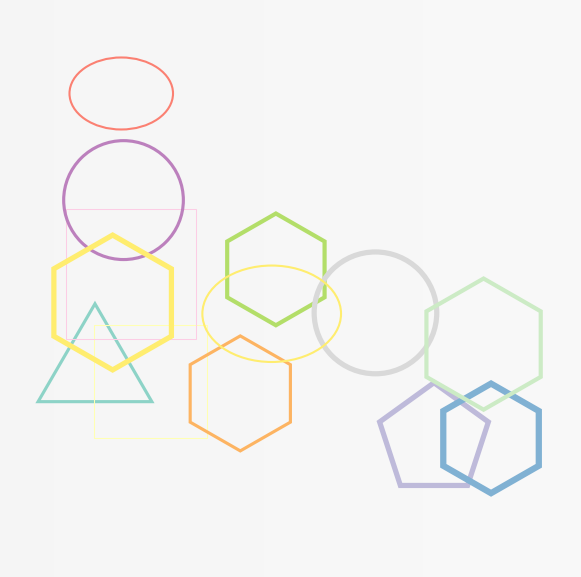[{"shape": "triangle", "thickness": 1.5, "radius": 0.56, "center": [0.163, 0.36]}, {"shape": "square", "thickness": 0.5, "radius": 0.49, "center": [0.259, 0.339]}, {"shape": "pentagon", "thickness": 2.5, "radius": 0.49, "center": [0.747, 0.238]}, {"shape": "oval", "thickness": 1, "radius": 0.45, "center": [0.209, 0.837]}, {"shape": "hexagon", "thickness": 3, "radius": 0.47, "center": [0.845, 0.24]}, {"shape": "hexagon", "thickness": 1.5, "radius": 0.5, "center": [0.413, 0.318]}, {"shape": "hexagon", "thickness": 2, "radius": 0.48, "center": [0.475, 0.533]}, {"shape": "square", "thickness": 0.5, "radius": 0.56, "center": [0.225, 0.524]}, {"shape": "circle", "thickness": 2.5, "radius": 0.53, "center": [0.646, 0.457]}, {"shape": "circle", "thickness": 1.5, "radius": 0.51, "center": [0.213, 0.653]}, {"shape": "hexagon", "thickness": 2, "radius": 0.57, "center": [0.832, 0.403]}, {"shape": "oval", "thickness": 1, "radius": 0.6, "center": [0.467, 0.456]}, {"shape": "hexagon", "thickness": 2.5, "radius": 0.58, "center": [0.194, 0.475]}]